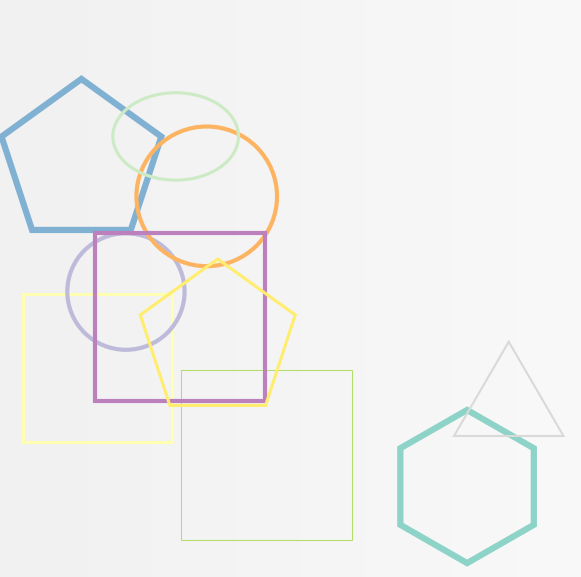[{"shape": "hexagon", "thickness": 3, "radius": 0.66, "center": [0.804, 0.157]}, {"shape": "square", "thickness": 1.5, "radius": 0.64, "center": [0.168, 0.362]}, {"shape": "circle", "thickness": 2, "radius": 0.5, "center": [0.217, 0.494]}, {"shape": "pentagon", "thickness": 3, "radius": 0.72, "center": [0.14, 0.718]}, {"shape": "circle", "thickness": 2, "radius": 0.6, "center": [0.356, 0.659]}, {"shape": "square", "thickness": 0.5, "radius": 0.73, "center": [0.458, 0.211]}, {"shape": "triangle", "thickness": 1, "radius": 0.54, "center": [0.875, 0.299]}, {"shape": "square", "thickness": 2, "radius": 0.73, "center": [0.31, 0.45]}, {"shape": "oval", "thickness": 1.5, "radius": 0.54, "center": [0.302, 0.763]}, {"shape": "pentagon", "thickness": 1.5, "radius": 0.7, "center": [0.375, 0.411]}]